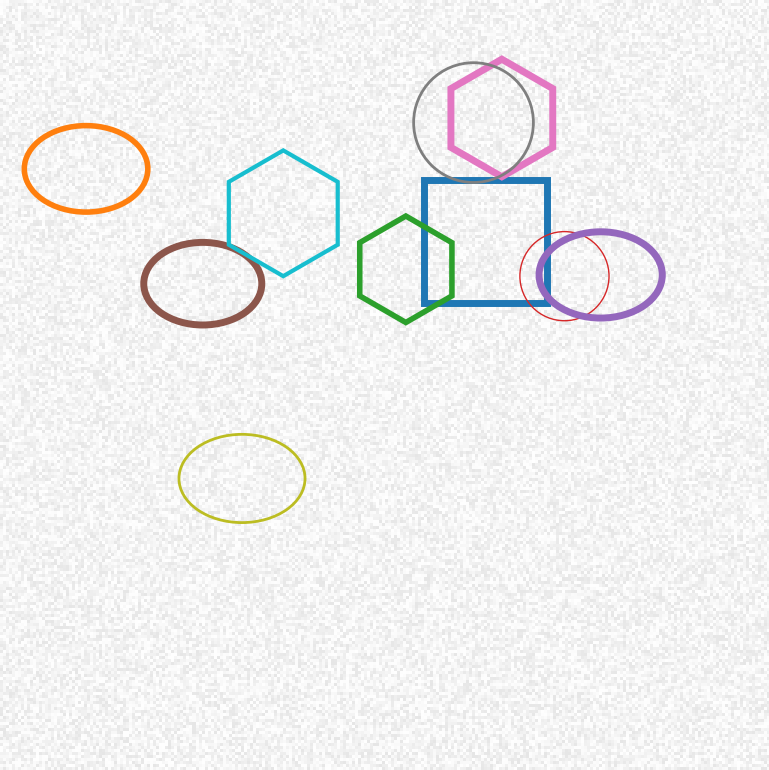[{"shape": "square", "thickness": 2.5, "radius": 0.4, "center": [0.63, 0.686]}, {"shape": "oval", "thickness": 2, "radius": 0.4, "center": [0.112, 0.781]}, {"shape": "hexagon", "thickness": 2, "radius": 0.35, "center": [0.527, 0.65]}, {"shape": "circle", "thickness": 0.5, "radius": 0.29, "center": [0.733, 0.641]}, {"shape": "oval", "thickness": 2.5, "radius": 0.4, "center": [0.78, 0.643]}, {"shape": "oval", "thickness": 2.5, "radius": 0.38, "center": [0.263, 0.632]}, {"shape": "hexagon", "thickness": 2.5, "radius": 0.38, "center": [0.652, 0.847]}, {"shape": "circle", "thickness": 1, "radius": 0.39, "center": [0.615, 0.841]}, {"shape": "oval", "thickness": 1, "radius": 0.41, "center": [0.314, 0.379]}, {"shape": "hexagon", "thickness": 1.5, "radius": 0.41, "center": [0.368, 0.723]}]